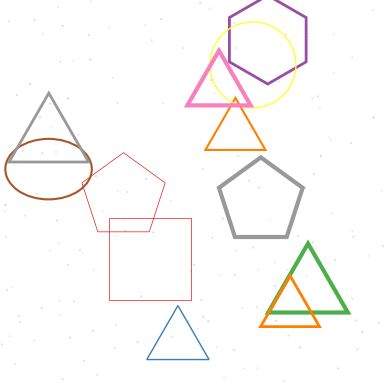[{"shape": "square", "thickness": 0.5, "radius": 0.53, "center": [0.39, 0.327]}, {"shape": "pentagon", "thickness": 0.5, "radius": 0.57, "center": [0.321, 0.49]}, {"shape": "triangle", "thickness": 1, "radius": 0.47, "center": [0.462, 0.113]}, {"shape": "triangle", "thickness": 3, "radius": 0.6, "center": [0.8, 0.248]}, {"shape": "hexagon", "thickness": 2, "radius": 0.58, "center": [0.696, 0.897]}, {"shape": "triangle", "thickness": 2, "radius": 0.44, "center": [0.753, 0.196]}, {"shape": "triangle", "thickness": 1.5, "radius": 0.45, "center": [0.612, 0.656]}, {"shape": "circle", "thickness": 1, "radius": 0.56, "center": [0.657, 0.832]}, {"shape": "oval", "thickness": 1.5, "radius": 0.56, "center": [0.126, 0.561]}, {"shape": "triangle", "thickness": 3, "radius": 0.47, "center": [0.569, 0.774]}, {"shape": "triangle", "thickness": 2, "radius": 0.6, "center": [0.127, 0.639]}, {"shape": "pentagon", "thickness": 3, "radius": 0.57, "center": [0.677, 0.477]}]